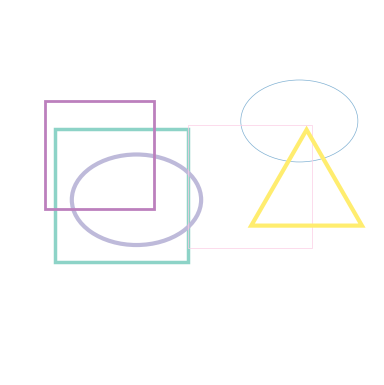[{"shape": "square", "thickness": 2.5, "radius": 0.86, "center": [0.315, 0.492]}, {"shape": "oval", "thickness": 3, "radius": 0.84, "center": [0.354, 0.481]}, {"shape": "oval", "thickness": 0.5, "radius": 0.76, "center": [0.777, 0.686]}, {"shape": "square", "thickness": 0.5, "radius": 0.8, "center": [0.65, 0.516]}, {"shape": "square", "thickness": 2, "radius": 0.7, "center": [0.258, 0.598]}, {"shape": "triangle", "thickness": 3, "radius": 0.83, "center": [0.796, 0.497]}]